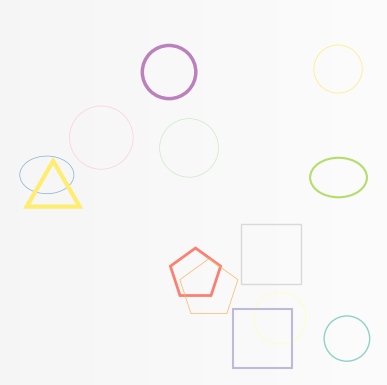[{"shape": "circle", "thickness": 1, "radius": 0.29, "center": [0.895, 0.121]}, {"shape": "circle", "thickness": 0.5, "radius": 0.34, "center": [0.722, 0.174]}, {"shape": "square", "thickness": 1.5, "radius": 0.38, "center": [0.677, 0.121]}, {"shape": "pentagon", "thickness": 2, "radius": 0.34, "center": [0.505, 0.288]}, {"shape": "oval", "thickness": 0.5, "radius": 0.35, "center": [0.121, 0.546]}, {"shape": "pentagon", "thickness": 0.5, "radius": 0.39, "center": [0.539, 0.249]}, {"shape": "oval", "thickness": 1.5, "radius": 0.37, "center": [0.874, 0.539]}, {"shape": "circle", "thickness": 0.5, "radius": 0.41, "center": [0.261, 0.643]}, {"shape": "square", "thickness": 1, "radius": 0.39, "center": [0.699, 0.34]}, {"shape": "circle", "thickness": 2.5, "radius": 0.35, "center": [0.436, 0.813]}, {"shape": "circle", "thickness": 0.5, "radius": 0.38, "center": [0.488, 0.616]}, {"shape": "triangle", "thickness": 3, "radius": 0.4, "center": [0.137, 0.503]}, {"shape": "circle", "thickness": 0.5, "radius": 0.31, "center": [0.872, 0.821]}]